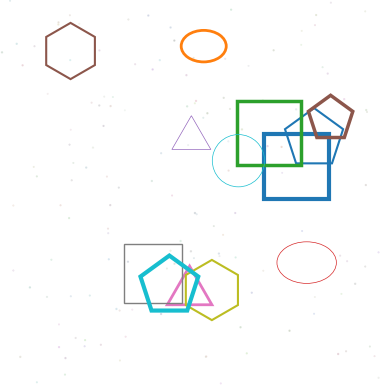[{"shape": "pentagon", "thickness": 1.5, "radius": 0.4, "center": [0.816, 0.64]}, {"shape": "square", "thickness": 3, "radius": 0.42, "center": [0.771, 0.568]}, {"shape": "oval", "thickness": 2, "radius": 0.29, "center": [0.529, 0.88]}, {"shape": "square", "thickness": 2.5, "radius": 0.41, "center": [0.698, 0.655]}, {"shape": "oval", "thickness": 0.5, "radius": 0.39, "center": [0.797, 0.318]}, {"shape": "triangle", "thickness": 0.5, "radius": 0.29, "center": [0.497, 0.641]}, {"shape": "hexagon", "thickness": 1.5, "radius": 0.37, "center": [0.183, 0.868]}, {"shape": "pentagon", "thickness": 2.5, "radius": 0.3, "center": [0.859, 0.692]}, {"shape": "triangle", "thickness": 2, "radius": 0.33, "center": [0.492, 0.242]}, {"shape": "square", "thickness": 1, "radius": 0.38, "center": [0.398, 0.289]}, {"shape": "hexagon", "thickness": 1.5, "radius": 0.39, "center": [0.55, 0.247]}, {"shape": "pentagon", "thickness": 3, "radius": 0.39, "center": [0.44, 0.257]}, {"shape": "circle", "thickness": 0.5, "radius": 0.34, "center": [0.619, 0.583]}]